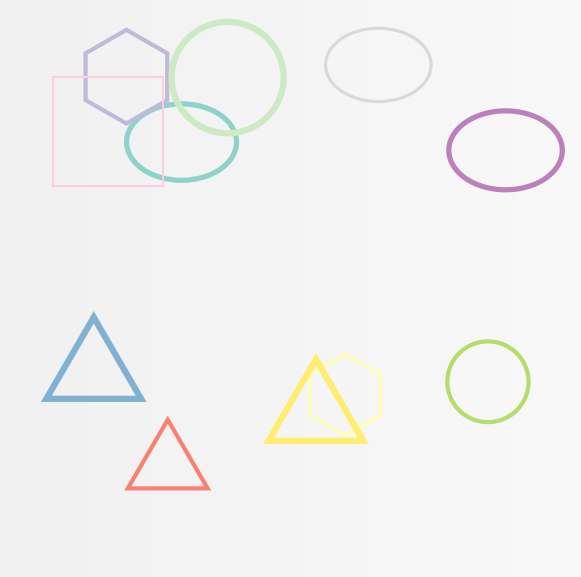[{"shape": "oval", "thickness": 2.5, "radius": 0.47, "center": [0.312, 0.753]}, {"shape": "hexagon", "thickness": 1.5, "radius": 0.35, "center": [0.594, 0.315]}, {"shape": "hexagon", "thickness": 2, "radius": 0.41, "center": [0.217, 0.866]}, {"shape": "triangle", "thickness": 2, "radius": 0.4, "center": [0.289, 0.193]}, {"shape": "triangle", "thickness": 3, "radius": 0.47, "center": [0.161, 0.356]}, {"shape": "circle", "thickness": 2, "radius": 0.35, "center": [0.839, 0.338]}, {"shape": "square", "thickness": 1, "radius": 0.47, "center": [0.186, 0.772]}, {"shape": "oval", "thickness": 1.5, "radius": 0.45, "center": [0.651, 0.887]}, {"shape": "oval", "thickness": 2.5, "radius": 0.49, "center": [0.87, 0.739]}, {"shape": "circle", "thickness": 3, "radius": 0.48, "center": [0.392, 0.865]}, {"shape": "triangle", "thickness": 3, "radius": 0.47, "center": [0.544, 0.283]}]